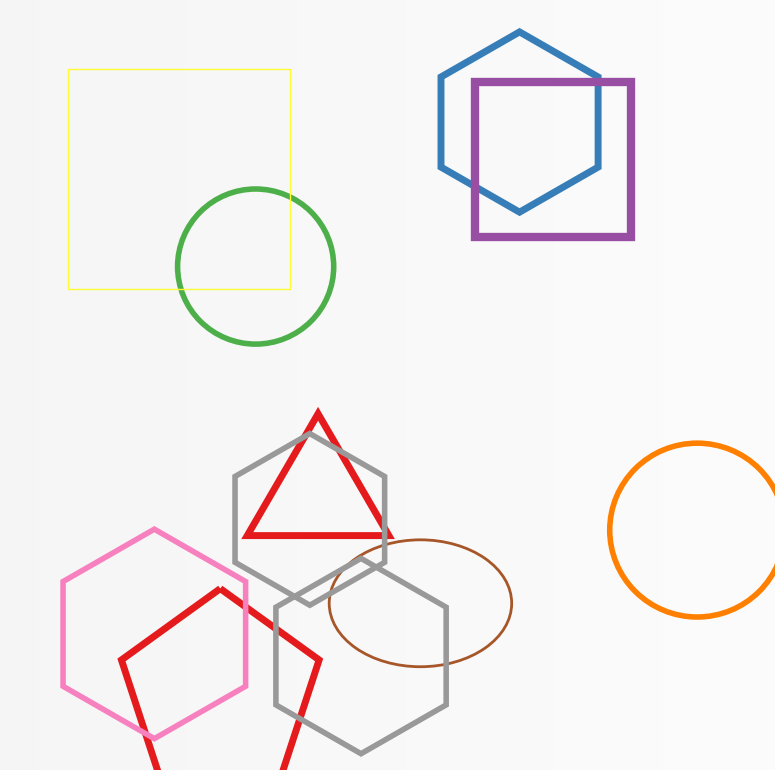[{"shape": "triangle", "thickness": 2.5, "radius": 0.53, "center": [0.41, 0.357]}, {"shape": "pentagon", "thickness": 2.5, "radius": 0.67, "center": [0.284, 0.101]}, {"shape": "hexagon", "thickness": 2.5, "radius": 0.59, "center": [0.67, 0.842]}, {"shape": "circle", "thickness": 2, "radius": 0.5, "center": [0.33, 0.654]}, {"shape": "square", "thickness": 3, "radius": 0.5, "center": [0.714, 0.792]}, {"shape": "circle", "thickness": 2, "radius": 0.56, "center": [0.9, 0.312]}, {"shape": "square", "thickness": 0.5, "radius": 0.71, "center": [0.231, 0.768]}, {"shape": "oval", "thickness": 1, "radius": 0.59, "center": [0.543, 0.217]}, {"shape": "hexagon", "thickness": 2, "radius": 0.68, "center": [0.199, 0.177]}, {"shape": "hexagon", "thickness": 2, "radius": 0.56, "center": [0.4, 0.325]}, {"shape": "hexagon", "thickness": 2, "radius": 0.63, "center": [0.466, 0.148]}]